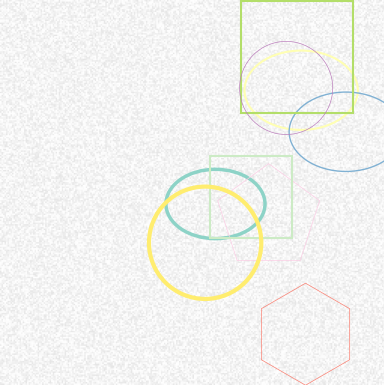[{"shape": "oval", "thickness": 2.5, "radius": 0.64, "center": [0.56, 0.47]}, {"shape": "oval", "thickness": 1.5, "radius": 0.74, "center": [0.782, 0.766]}, {"shape": "hexagon", "thickness": 0.5, "radius": 0.66, "center": [0.794, 0.132]}, {"shape": "oval", "thickness": 1, "radius": 0.74, "center": [0.898, 0.658]}, {"shape": "square", "thickness": 1.5, "radius": 0.73, "center": [0.771, 0.853]}, {"shape": "pentagon", "thickness": 0.5, "radius": 0.7, "center": [0.698, 0.436]}, {"shape": "circle", "thickness": 0.5, "radius": 0.6, "center": [0.743, 0.772]}, {"shape": "square", "thickness": 1.5, "radius": 0.53, "center": [0.653, 0.489]}, {"shape": "circle", "thickness": 3, "radius": 0.73, "center": [0.533, 0.369]}]